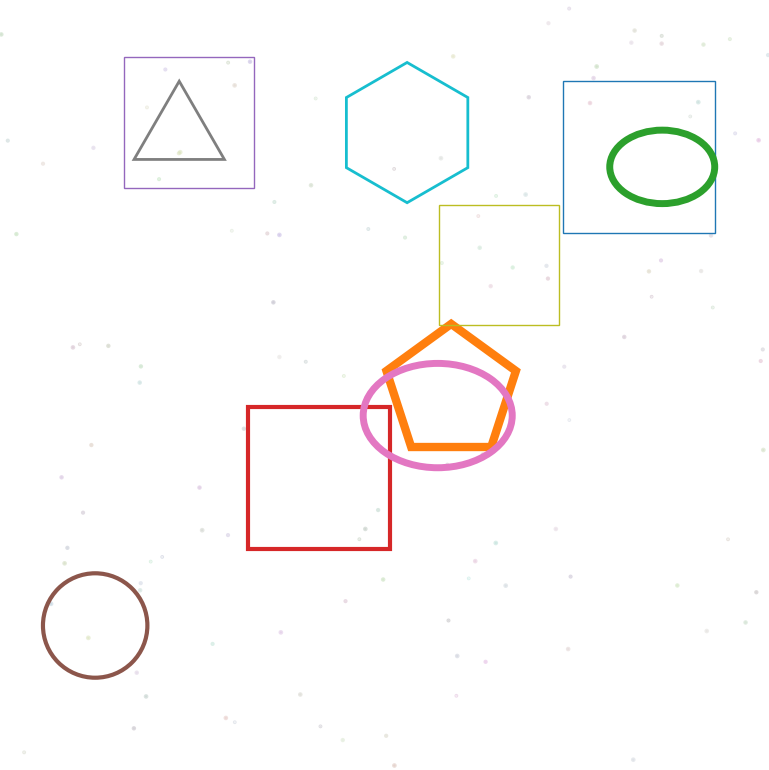[{"shape": "square", "thickness": 0.5, "radius": 0.49, "center": [0.83, 0.796]}, {"shape": "pentagon", "thickness": 3, "radius": 0.44, "center": [0.586, 0.491]}, {"shape": "oval", "thickness": 2.5, "radius": 0.34, "center": [0.86, 0.783]}, {"shape": "square", "thickness": 1.5, "radius": 0.46, "center": [0.414, 0.379]}, {"shape": "square", "thickness": 0.5, "radius": 0.42, "center": [0.246, 0.841]}, {"shape": "circle", "thickness": 1.5, "radius": 0.34, "center": [0.124, 0.188]}, {"shape": "oval", "thickness": 2.5, "radius": 0.48, "center": [0.568, 0.46]}, {"shape": "triangle", "thickness": 1, "radius": 0.34, "center": [0.233, 0.827]}, {"shape": "square", "thickness": 0.5, "radius": 0.39, "center": [0.648, 0.656]}, {"shape": "hexagon", "thickness": 1, "radius": 0.46, "center": [0.529, 0.828]}]